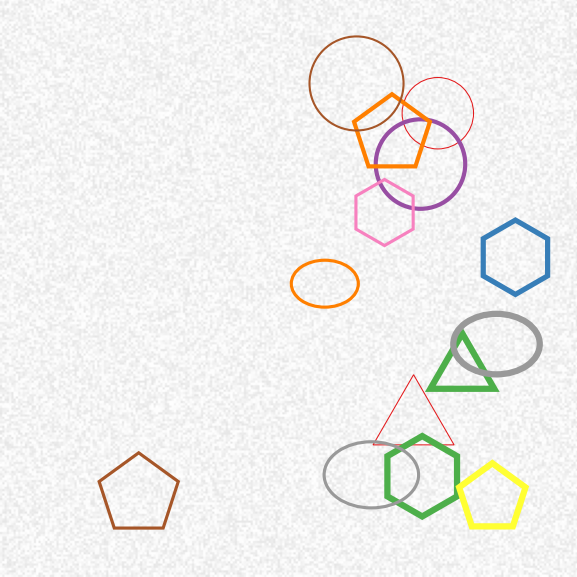[{"shape": "circle", "thickness": 0.5, "radius": 0.31, "center": [0.758, 0.803]}, {"shape": "triangle", "thickness": 0.5, "radius": 0.4, "center": [0.716, 0.269]}, {"shape": "hexagon", "thickness": 2.5, "radius": 0.32, "center": [0.893, 0.554]}, {"shape": "hexagon", "thickness": 3, "radius": 0.35, "center": [0.731, 0.174]}, {"shape": "triangle", "thickness": 3, "radius": 0.32, "center": [0.801, 0.358]}, {"shape": "circle", "thickness": 2, "radius": 0.39, "center": [0.728, 0.715]}, {"shape": "pentagon", "thickness": 2, "radius": 0.35, "center": [0.679, 0.767]}, {"shape": "oval", "thickness": 1.5, "radius": 0.29, "center": [0.562, 0.508]}, {"shape": "pentagon", "thickness": 3, "radius": 0.3, "center": [0.853, 0.137]}, {"shape": "circle", "thickness": 1, "radius": 0.41, "center": [0.617, 0.855]}, {"shape": "pentagon", "thickness": 1.5, "radius": 0.36, "center": [0.24, 0.143]}, {"shape": "hexagon", "thickness": 1.5, "radius": 0.29, "center": [0.666, 0.631]}, {"shape": "oval", "thickness": 1.5, "radius": 0.41, "center": [0.643, 0.177]}, {"shape": "oval", "thickness": 3, "radius": 0.37, "center": [0.86, 0.403]}]